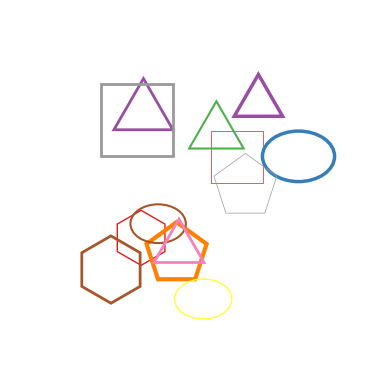[{"shape": "hexagon", "thickness": 1, "radius": 0.36, "center": [0.367, 0.382]}, {"shape": "square", "thickness": 0.5, "radius": 0.33, "center": [0.616, 0.593]}, {"shape": "oval", "thickness": 2.5, "radius": 0.47, "center": [0.775, 0.594]}, {"shape": "triangle", "thickness": 1.5, "radius": 0.41, "center": [0.562, 0.655]}, {"shape": "triangle", "thickness": 2, "radius": 0.44, "center": [0.373, 0.707]}, {"shape": "triangle", "thickness": 2.5, "radius": 0.36, "center": [0.671, 0.734]}, {"shape": "pentagon", "thickness": 3, "radius": 0.41, "center": [0.459, 0.341]}, {"shape": "oval", "thickness": 1, "radius": 0.37, "center": [0.528, 0.223]}, {"shape": "oval", "thickness": 1.5, "radius": 0.36, "center": [0.411, 0.419]}, {"shape": "hexagon", "thickness": 2, "radius": 0.44, "center": [0.288, 0.3]}, {"shape": "triangle", "thickness": 2, "radius": 0.38, "center": [0.465, 0.356]}, {"shape": "pentagon", "thickness": 0.5, "radius": 0.43, "center": [0.637, 0.516]}, {"shape": "square", "thickness": 2, "radius": 0.47, "center": [0.356, 0.689]}]